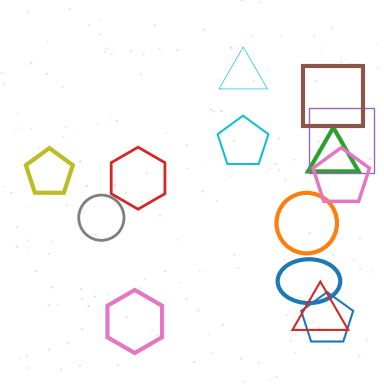[{"shape": "pentagon", "thickness": 1.5, "radius": 0.35, "center": [0.85, 0.17]}, {"shape": "oval", "thickness": 3, "radius": 0.41, "center": [0.802, 0.27]}, {"shape": "circle", "thickness": 3, "radius": 0.39, "center": [0.797, 0.421]}, {"shape": "triangle", "thickness": 3, "radius": 0.38, "center": [0.866, 0.593]}, {"shape": "triangle", "thickness": 1.5, "radius": 0.42, "center": [0.832, 0.185]}, {"shape": "hexagon", "thickness": 2, "radius": 0.4, "center": [0.359, 0.537]}, {"shape": "square", "thickness": 1, "radius": 0.42, "center": [0.886, 0.635]}, {"shape": "square", "thickness": 3, "radius": 0.39, "center": [0.865, 0.75]}, {"shape": "hexagon", "thickness": 3, "radius": 0.41, "center": [0.35, 0.165]}, {"shape": "pentagon", "thickness": 2.5, "radius": 0.39, "center": [0.886, 0.539]}, {"shape": "circle", "thickness": 2, "radius": 0.29, "center": [0.263, 0.435]}, {"shape": "pentagon", "thickness": 3, "radius": 0.32, "center": [0.128, 0.551]}, {"shape": "triangle", "thickness": 0.5, "radius": 0.36, "center": [0.632, 0.805]}, {"shape": "pentagon", "thickness": 1.5, "radius": 0.35, "center": [0.631, 0.63]}]